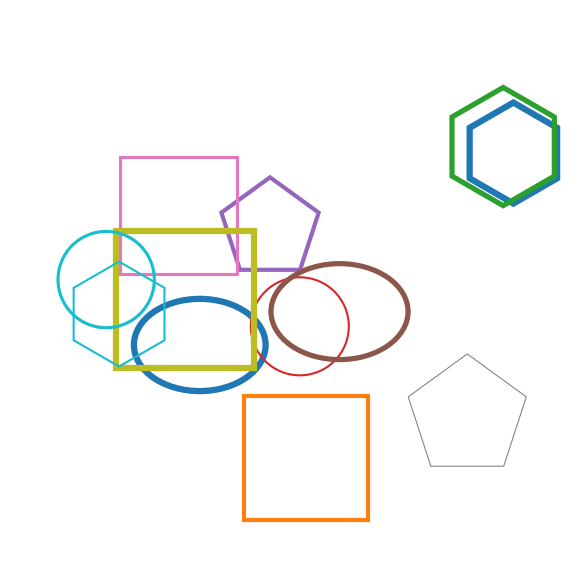[{"shape": "oval", "thickness": 3, "radius": 0.57, "center": [0.346, 0.402]}, {"shape": "hexagon", "thickness": 3, "radius": 0.44, "center": [0.889, 0.734]}, {"shape": "square", "thickness": 2, "radius": 0.54, "center": [0.53, 0.206]}, {"shape": "hexagon", "thickness": 2.5, "radius": 0.51, "center": [0.871, 0.745]}, {"shape": "circle", "thickness": 1, "radius": 0.42, "center": [0.519, 0.434]}, {"shape": "pentagon", "thickness": 2, "radius": 0.44, "center": [0.468, 0.604]}, {"shape": "oval", "thickness": 2.5, "radius": 0.59, "center": [0.588, 0.46]}, {"shape": "square", "thickness": 1.5, "radius": 0.51, "center": [0.309, 0.626]}, {"shape": "pentagon", "thickness": 0.5, "radius": 0.54, "center": [0.809, 0.279]}, {"shape": "square", "thickness": 3, "radius": 0.59, "center": [0.32, 0.48]}, {"shape": "hexagon", "thickness": 1, "radius": 0.45, "center": [0.206, 0.455]}, {"shape": "circle", "thickness": 1.5, "radius": 0.42, "center": [0.184, 0.515]}]